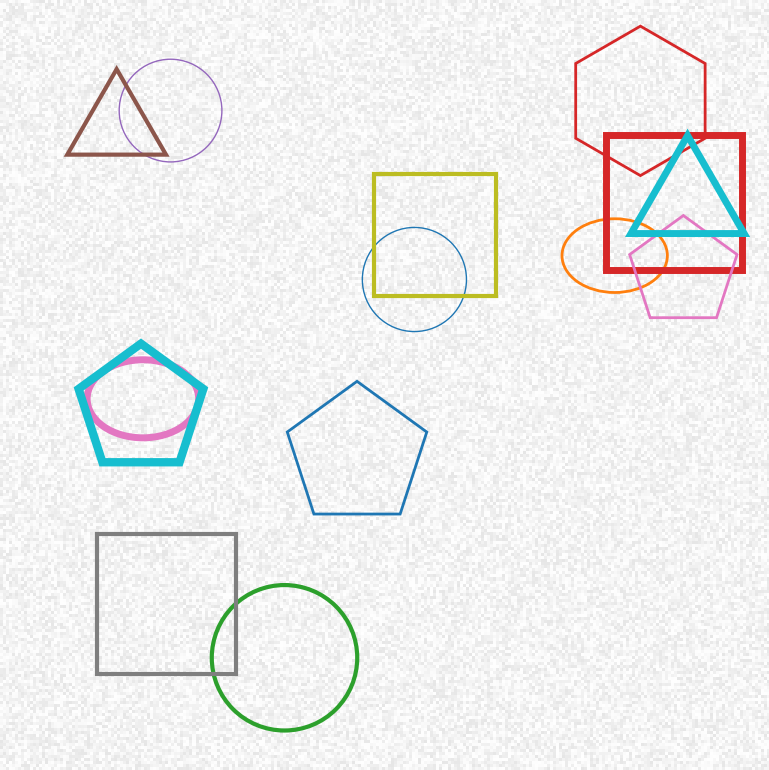[{"shape": "circle", "thickness": 0.5, "radius": 0.34, "center": [0.538, 0.637]}, {"shape": "pentagon", "thickness": 1, "radius": 0.48, "center": [0.464, 0.409]}, {"shape": "oval", "thickness": 1, "radius": 0.34, "center": [0.798, 0.668]}, {"shape": "circle", "thickness": 1.5, "radius": 0.47, "center": [0.369, 0.146]}, {"shape": "hexagon", "thickness": 1, "radius": 0.49, "center": [0.832, 0.869]}, {"shape": "square", "thickness": 2.5, "radius": 0.44, "center": [0.875, 0.737]}, {"shape": "circle", "thickness": 0.5, "radius": 0.33, "center": [0.221, 0.856]}, {"shape": "triangle", "thickness": 1.5, "radius": 0.37, "center": [0.151, 0.836]}, {"shape": "pentagon", "thickness": 1, "radius": 0.37, "center": [0.887, 0.647]}, {"shape": "oval", "thickness": 2.5, "radius": 0.36, "center": [0.186, 0.482]}, {"shape": "square", "thickness": 1.5, "radius": 0.45, "center": [0.216, 0.216]}, {"shape": "square", "thickness": 1.5, "radius": 0.39, "center": [0.565, 0.695]}, {"shape": "pentagon", "thickness": 3, "radius": 0.43, "center": [0.183, 0.469]}, {"shape": "triangle", "thickness": 2.5, "radius": 0.42, "center": [0.893, 0.739]}]